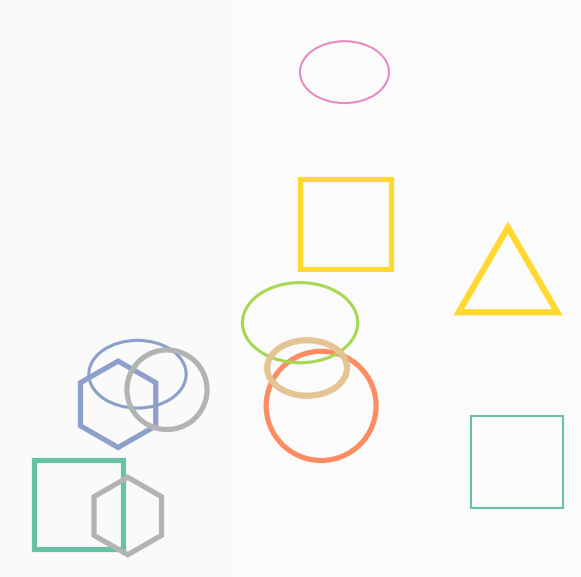[{"shape": "square", "thickness": 1, "radius": 0.4, "center": [0.889, 0.2]}, {"shape": "square", "thickness": 2.5, "radius": 0.38, "center": [0.136, 0.125]}, {"shape": "circle", "thickness": 2.5, "radius": 0.47, "center": [0.553, 0.296]}, {"shape": "oval", "thickness": 1.5, "radius": 0.42, "center": [0.237, 0.351]}, {"shape": "hexagon", "thickness": 2.5, "radius": 0.37, "center": [0.203, 0.299]}, {"shape": "oval", "thickness": 1, "radius": 0.38, "center": [0.593, 0.874]}, {"shape": "oval", "thickness": 1.5, "radius": 0.5, "center": [0.516, 0.44]}, {"shape": "triangle", "thickness": 3, "radius": 0.49, "center": [0.874, 0.507]}, {"shape": "square", "thickness": 2.5, "radius": 0.39, "center": [0.595, 0.612]}, {"shape": "oval", "thickness": 3, "radius": 0.34, "center": [0.528, 0.362]}, {"shape": "hexagon", "thickness": 2.5, "radius": 0.34, "center": [0.22, 0.106]}, {"shape": "circle", "thickness": 2.5, "radius": 0.34, "center": [0.287, 0.324]}]